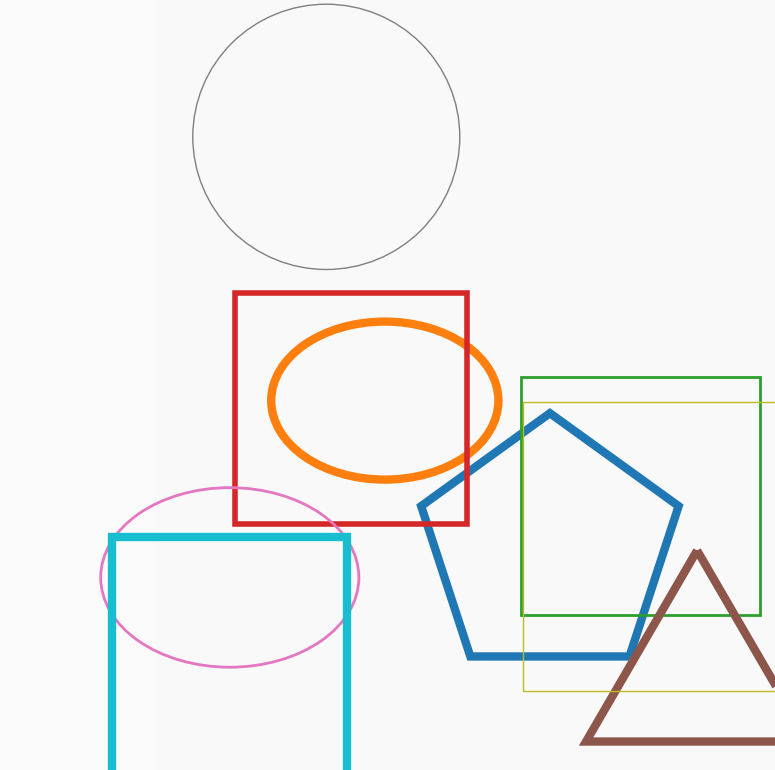[{"shape": "pentagon", "thickness": 3, "radius": 0.87, "center": [0.71, 0.289]}, {"shape": "oval", "thickness": 3, "radius": 0.73, "center": [0.497, 0.48]}, {"shape": "square", "thickness": 1, "radius": 0.77, "center": [0.826, 0.356]}, {"shape": "square", "thickness": 2, "radius": 0.75, "center": [0.453, 0.47]}, {"shape": "triangle", "thickness": 3, "radius": 0.83, "center": [0.9, 0.12]}, {"shape": "oval", "thickness": 1, "radius": 0.83, "center": [0.296, 0.25]}, {"shape": "circle", "thickness": 0.5, "radius": 0.86, "center": [0.421, 0.822]}, {"shape": "square", "thickness": 0.5, "radius": 0.94, "center": [0.863, 0.29]}, {"shape": "square", "thickness": 3, "radius": 0.76, "center": [0.296, 0.15]}]